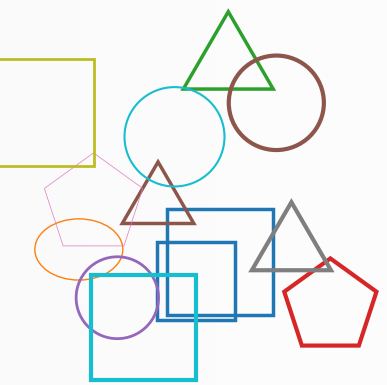[{"shape": "square", "thickness": 2.5, "radius": 0.51, "center": [0.506, 0.269]}, {"shape": "square", "thickness": 2.5, "radius": 0.69, "center": [0.568, 0.319]}, {"shape": "oval", "thickness": 1, "radius": 0.57, "center": [0.203, 0.352]}, {"shape": "triangle", "thickness": 2.5, "radius": 0.67, "center": [0.589, 0.836]}, {"shape": "pentagon", "thickness": 3, "radius": 0.63, "center": [0.853, 0.204]}, {"shape": "circle", "thickness": 2, "radius": 0.53, "center": [0.303, 0.227]}, {"shape": "triangle", "thickness": 2.5, "radius": 0.53, "center": [0.408, 0.473]}, {"shape": "circle", "thickness": 3, "radius": 0.61, "center": [0.713, 0.733]}, {"shape": "pentagon", "thickness": 0.5, "radius": 0.67, "center": [0.241, 0.469]}, {"shape": "triangle", "thickness": 3, "radius": 0.59, "center": [0.752, 0.357]}, {"shape": "square", "thickness": 2, "radius": 0.7, "center": [0.102, 0.707]}, {"shape": "square", "thickness": 3, "radius": 0.68, "center": [0.371, 0.15]}, {"shape": "circle", "thickness": 1.5, "radius": 0.65, "center": [0.45, 0.645]}]